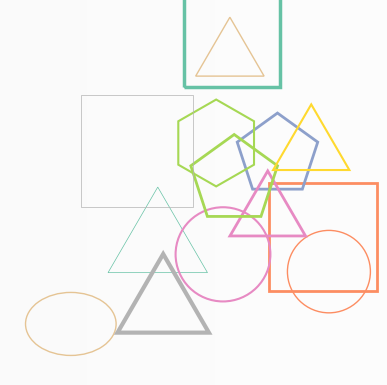[{"shape": "triangle", "thickness": 0.5, "radius": 0.74, "center": [0.407, 0.366]}, {"shape": "square", "thickness": 2.5, "radius": 0.62, "center": [0.6, 0.897]}, {"shape": "circle", "thickness": 1, "radius": 0.54, "center": [0.849, 0.294]}, {"shape": "square", "thickness": 2, "radius": 0.7, "center": [0.833, 0.384]}, {"shape": "pentagon", "thickness": 2, "radius": 0.55, "center": [0.716, 0.597]}, {"shape": "circle", "thickness": 1.5, "radius": 0.61, "center": [0.575, 0.339]}, {"shape": "triangle", "thickness": 2, "radius": 0.56, "center": [0.691, 0.443]}, {"shape": "pentagon", "thickness": 2, "radius": 0.59, "center": [0.604, 0.533]}, {"shape": "hexagon", "thickness": 1.5, "radius": 0.56, "center": [0.558, 0.629]}, {"shape": "triangle", "thickness": 1.5, "radius": 0.57, "center": [0.803, 0.615]}, {"shape": "oval", "thickness": 1, "radius": 0.58, "center": [0.183, 0.159]}, {"shape": "triangle", "thickness": 1, "radius": 0.51, "center": [0.593, 0.853]}, {"shape": "triangle", "thickness": 3, "radius": 0.68, "center": [0.421, 0.204]}, {"shape": "square", "thickness": 0.5, "radius": 0.72, "center": [0.354, 0.608]}]